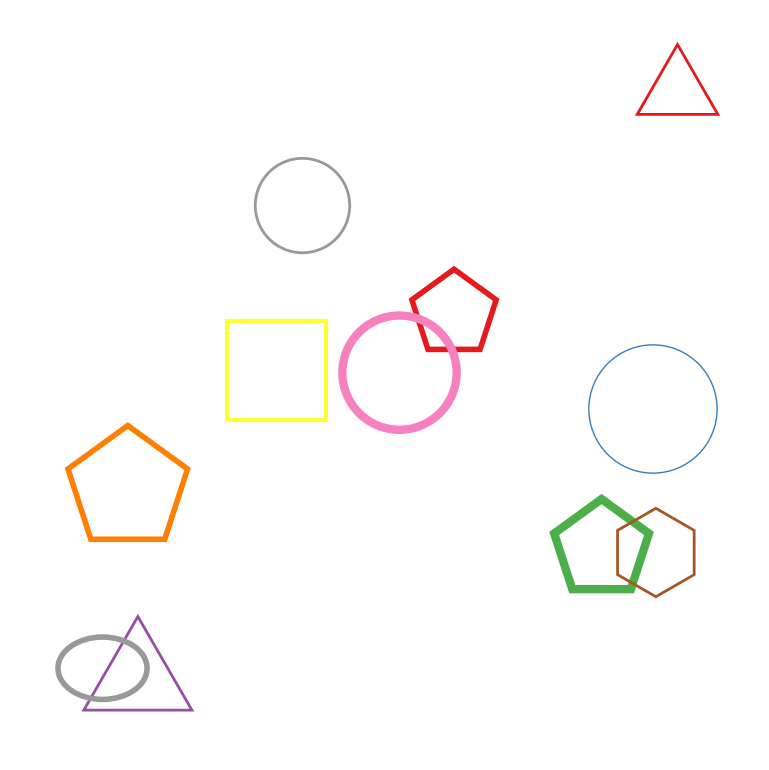[{"shape": "pentagon", "thickness": 2, "radius": 0.29, "center": [0.59, 0.593]}, {"shape": "triangle", "thickness": 1, "radius": 0.3, "center": [0.88, 0.882]}, {"shape": "circle", "thickness": 0.5, "radius": 0.42, "center": [0.848, 0.469]}, {"shape": "pentagon", "thickness": 3, "radius": 0.32, "center": [0.781, 0.287]}, {"shape": "triangle", "thickness": 1, "radius": 0.41, "center": [0.179, 0.118]}, {"shape": "pentagon", "thickness": 2, "radius": 0.41, "center": [0.166, 0.366]}, {"shape": "square", "thickness": 1.5, "radius": 0.32, "center": [0.36, 0.519]}, {"shape": "hexagon", "thickness": 1, "radius": 0.29, "center": [0.852, 0.282]}, {"shape": "circle", "thickness": 3, "radius": 0.37, "center": [0.519, 0.516]}, {"shape": "oval", "thickness": 2, "radius": 0.29, "center": [0.133, 0.132]}, {"shape": "circle", "thickness": 1, "radius": 0.31, "center": [0.393, 0.733]}]